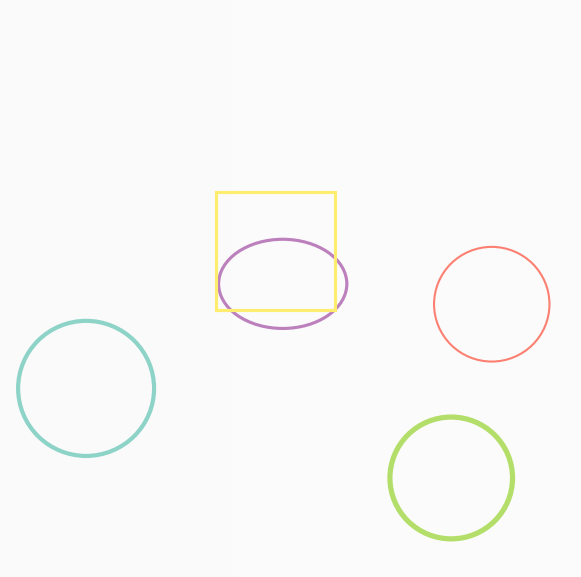[{"shape": "circle", "thickness": 2, "radius": 0.58, "center": [0.148, 0.327]}, {"shape": "circle", "thickness": 1, "radius": 0.5, "center": [0.846, 0.472]}, {"shape": "circle", "thickness": 2.5, "radius": 0.53, "center": [0.776, 0.172]}, {"shape": "oval", "thickness": 1.5, "radius": 0.55, "center": [0.486, 0.508]}, {"shape": "square", "thickness": 1.5, "radius": 0.51, "center": [0.474, 0.565]}]